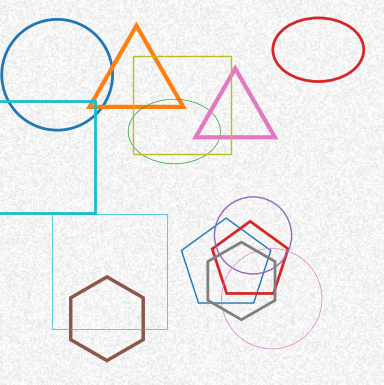[{"shape": "pentagon", "thickness": 1, "radius": 0.61, "center": [0.587, 0.312]}, {"shape": "circle", "thickness": 2, "radius": 0.72, "center": [0.148, 0.806]}, {"shape": "triangle", "thickness": 3, "radius": 0.7, "center": [0.354, 0.793]}, {"shape": "oval", "thickness": 0.5, "radius": 0.6, "center": [0.453, 0.658]}, {"shape": "pentagon", "thickness": 2, "radius": 0.52, "center": [0.65, 0.322]}, {"shape": "oval", "thickness": 2, "radius": 0.59, "center": [0.827, 0.871]}, {"shape": "circle", "thickness": 1, "radius": 0.5, "center": [0.657, 0.388]}, {"shape": "hexagon", "thickness": 2.5, "radius": 0.54, "center": [0.278, 0.172]}, {"shape": "circle", "thickness": 0.5, "radius": 0.65, "center": [0.706, 0.224]}, {"shape": "triangle", "thickness": 3, "radius": 0.59, "center": [0.611, 0.703]}, {"shape": "hexagon", "thickness": 2, "radius": 0.5, "center": [0.627, 0.27]}, {"shape": "square", "thickness": 1, "radius": 0.64, "center": [0.474, 0.728]}, {"shape": "square", "thickness": 0.5, "radius": 0.75, "center": [0.285, 0.295]}, {"shape": "square", "thickness": 2, "radius": 0.73, "center": [0.1, 0.593]}]